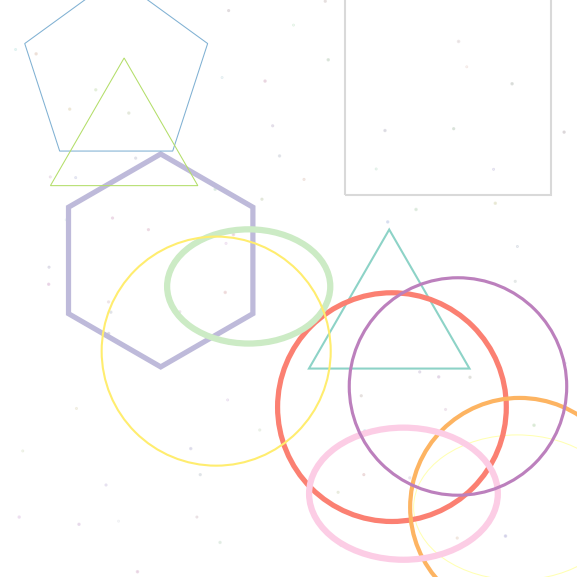[{"shape": "triangle", "thickness": 1, "radius": 0.8, "center": [0.674, 0.441]}, {"shape": "oval", "thickness": 0.5, "radius": 0.9, "center": [0.896, 0.12]}, {"shape": "hexagon", "thickness": 2.5, "radius": 0.92, "center": [0.278, 0.548]}, {"shape": "circle", "thickness": 2.5, "radius": 0.99, "center": [0.679, 0.294]}, {"shape": "pentagon", "thickness": 0.5, "radius": 0.83, "center": [0.201, 0.872]}, {"shape": "circle", "thickness": 2, "radius": 0.95, "center": [0.9, 0.121]}, {"shape": "triangle", "thickness": 0.5, "radius": 0.74, "center": [0.215, 0.751]}, {"shape": "oval", "thickness": 3, "radius": 0.82, "center": [0.699, 0.144]}, {"shape": "square", "thickness": 1, "radius": 0.89, "center": [0.776, 0.839]}, {"shape": "circle", "thickness": 1.5, "radius": 0.94, "center": [0.793, 0.33]}, {"shape": "oval", "thickness": 3, "radius": 0.71, "center": [0.431, 0.503]}, {"shape": "circle", "thickness": 1, "radius": 0.99, "center": [0.374, 0.391]}]